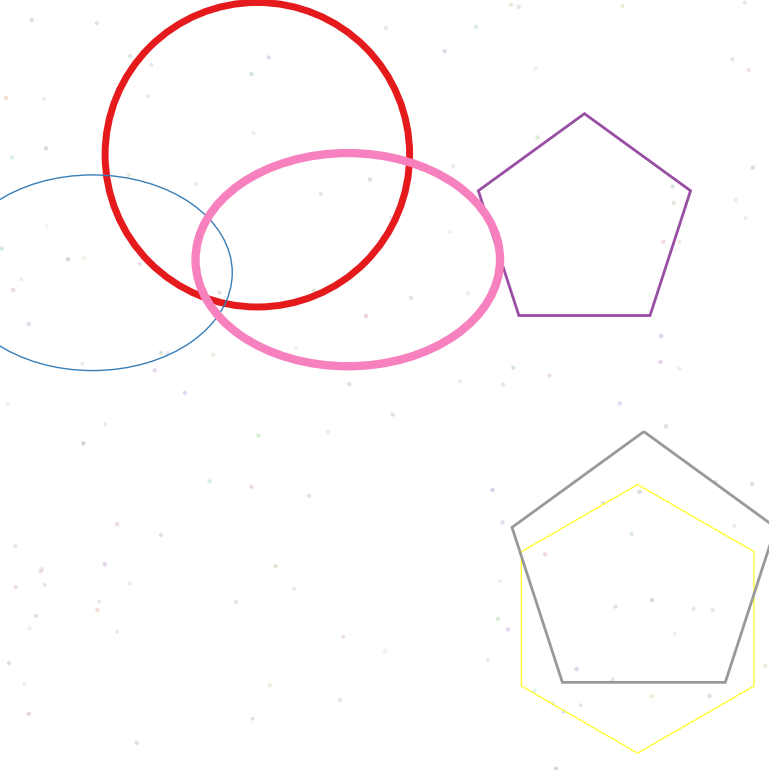[{"shape": "circle", "thickness": 2.5, "radius": 0.99, "center": [0.334, 0.799]}, {"shape": "oval", "thickness": 0.5, "radius": 0.91, "center": [0.12, 0.646]}, {"shape": "pentagon", "thickness": 1, "radius": 0.72, "center": [0.759, 0.707]}, {"shape": "hexagon", "thickness": 0.5, "radius": 0.87, "center": [0.828, 0.196]}, {"shape": "oval", "thickness": 3, "radius": 0.99, "center": [0.452, 0.663]}, {"shape": "pentagon", "thickness": 1, "radius": 0.9, "center": [0.836, 0.259]}]